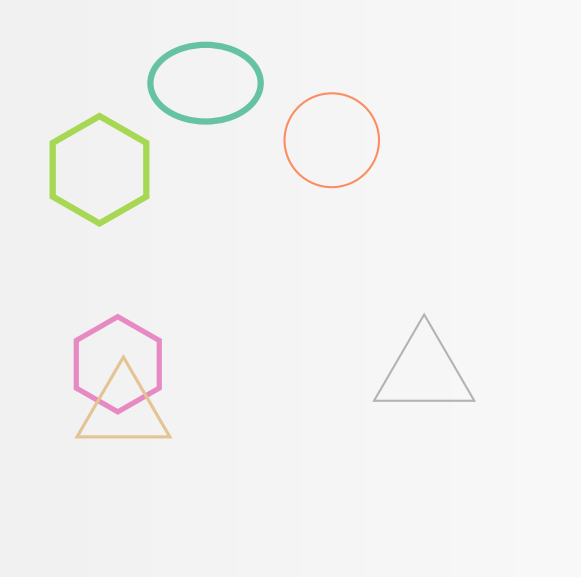[{"shape": "oval", "thickness": 3, "radius": 0.47, "center": [0.354, 0.855]}, {"shape": "circle", "thickness": 1, "radius": 0.41, "center": [0.571, 0.756]}, {"shape": "hexagon", "thickness": 2.5, "radius": 0.41, "center": [0.203, 0.368]}, {"shape": "hexagon", "thickness": 3, "radius": 0.46, "center": [0.171, 0.705]}, {"shape": "triangle", "thickness": 1.5, "radius": 0.46, "center": [0.212, 0.289]}, {"shape": "triangle", "thickness": 1, "radius": 0.5, "center": [0.73, 0.355]}]